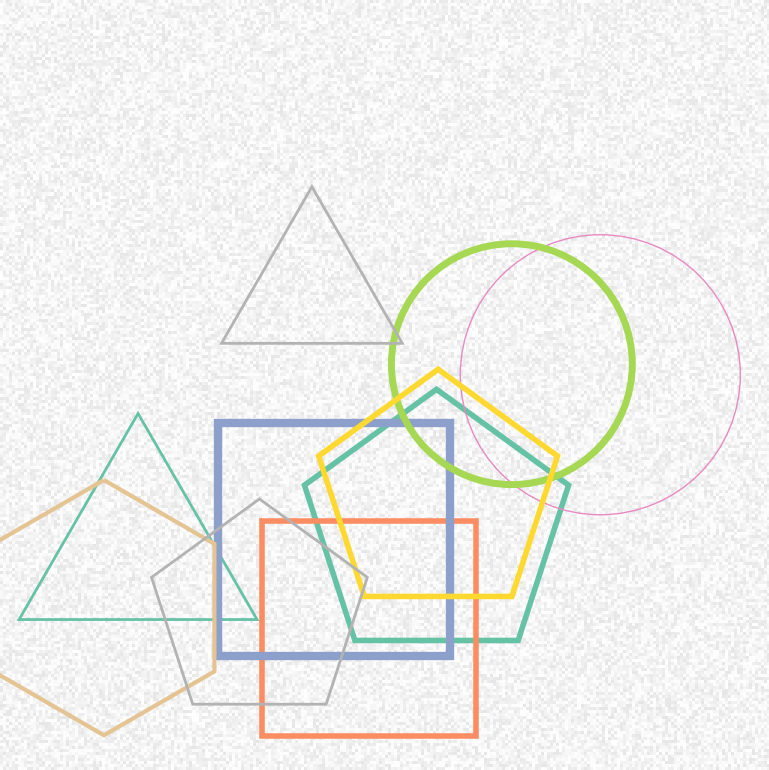[{"shape": "pentagon", "thickness": 2, "radius": 0.9, "center": [0.567, 0.314]}, {"shape": "triangle", "thickness": 1, "radius": 0.89, "center": [0.179, 0.285]}, {"shape": "square", "thickness": 2, "radius": 0.7, "center": [0.479, 0.184]}, {"shape": "square", "thickness": 3, "radius": 0.76, "center": [0.434, 0.299]}, {"shape": "circle", "thickness": 0.5, "radius": 0.91, "center": [0.78, 0.513]}, {"shape": "circle", "thickness": 2.5, "radius": 0.78, "center": [0.665, 0.527]}, {"shape": "pentagon", "thickness": 2, "radius": 0.82, "center": [0.569, 0.357]}, {"shape": "hexagon", "thickness": 1.5, "radius": 0.83, "center": [0.135, 0.211]}, {"shape": "triangle", "thickness": 1, "radius": 0.68, "center": [0.405, 0.622]}, {"shape": "pentagon", "thickness": 1, "radius": 0.74, "center": [0.337, 0.205]}]